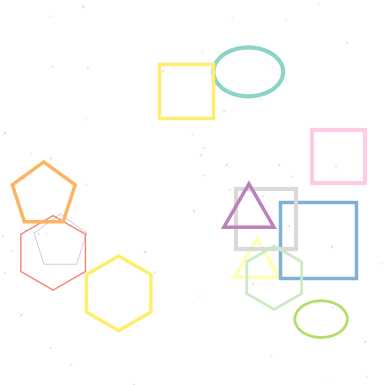[{"shape": "oval", "thickness": 3, "radius": 0.45, "center": [0.645, 0.813]}, {"shape": "triangle", "thickness": 2.5, "radius": 0.33, "center": [0.668, 0.313]}, {"shape": "pentagon", "thickness": 0.5, "radius": 0.36, "center": [0.157, 0.372]}, {"shape": "hexagon", "thickness": 1, "radius": 0.48, "center": [0.138, 0.343]}, {"shape": "square", "thickness": 2.5, "radius": 0.49, "center": [0.826, 0.376]}, {"shape": "pentagon", "thickness": 2.5, "radius": 0.43, "center": [0.114, 0.493]}, {"shape": "oval", "thickness": 2, "radius": 0.34, "center": [0.834, 0.171]}, {"shape": "square", "thickness": 3, "radius": 0.34, "center": [0.88, 0.593]}, {"shape": "square", "thickness": 3, "radius": 0.39, "center": [0.69, 0.431]}, {"shape": "triangle", "thickness": 2.5, "radius": 0.38, "center": [0.647, 0.447]}, {"shape": "hexagon", "thickness": 2, "radius": 0.41, "center": [0.712, 0.279]}, {"shape": "hexagon", "thickness": 2.5, "radius": 0.48, "center": [0.308, 0.238]}, {"shape": "square", "thickness": 2.5, "radius": 0.35, "center": [0.483, 0.764]}]